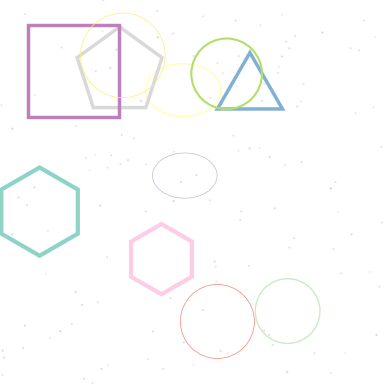[{"shape": "hexagon", "thickness": 3, "radius": 0.57, "center": [0.103, 0.45]}, {"shape": "oval", "thickness": 1, "radius": 0.49, "center": [0.475, 0.766]}, {"shape": "oval", "thickness": 0.5, "radius": 0.42, "center": [0.48, 0.544]}, {"shape": "circle", "thickness": 0.5, "radius": 0.48, "center": [0.565, 0.165]}, {"shape": "triangle", "thickness": 2.5, "radius": 0.49, "center": [0.649, 0.766]}, {"shape": "circle", "thickness": 1.5, "radius": 0.46, "center": [0.589, 0.808]}, {"shape": "hexagon", "thickness": 3, "radius": 0.46, "center": [0.419, 0.327]}, {"shape": "pentagon", "thickness": 2.5, "radius": 0.58, "center": [0.311, 0.814]}, {"shape": "square", "thickness": 2.5, "radius": 0.6, "center": [0.191, 0.815]}, {"shape": "circle", "thickness": 1, "radius": 0.42, "center": [0.747, 0.192]}, {"shape": "circle", "thickness": 0.5, "radius": 0.55, "center": [0.319, 0.856]}]